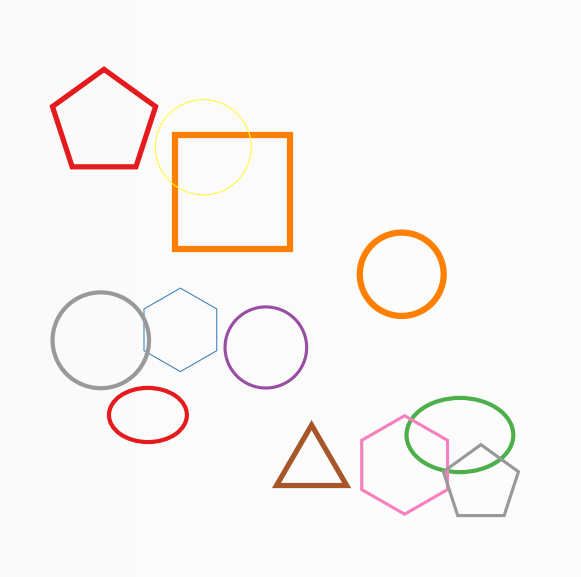[{"shape": "oval", "thickness": 2, "radius": 0.34, "center": [0.254, 0.281]}, {"shape": "pentagon", "thickness": 2.5, "radius": 0.47, "center": [0.179, 0.786]}, {"shape": "hexagon", "thickness": 0.5, "radius": 0.36, "center": [0.31, 0.428]}, {"shape": "oval", "thickness": 2, "radius": 0.46, "center": [0.791, 0.246]}, {"shape": "circle", "thickness": 1.5, "radius": 0.35, "center": [0.457, 0.397]}, {"shape": "square", "thickness": 3, "radius": 0.5, "center": [0.4, 0.667]}, {"shape": "circle", "thickness": 3, "radius": 0.36, "center": [0.691, 0.524]}, {"shape": "circle", "thickness": 0.5, "radius": 0.41, "center": [0.35, 0.744]}, {"shape": "triangle", "thickness": 2.5, "radius": 0.35, "center": [0.536, 0.193]}, {"shape": "hexagon", "thickness": 1.5, "radius": 0.43, "center": [0.696, 0.194]}, {"shape": "pentagon", "thickness": 1.5, "radius": 0.34, "center": [0.827, 0.161]}, {"shape": "circle", "thickness": 2, "radius": 0.41, "center": [0.173, 0.41]}]